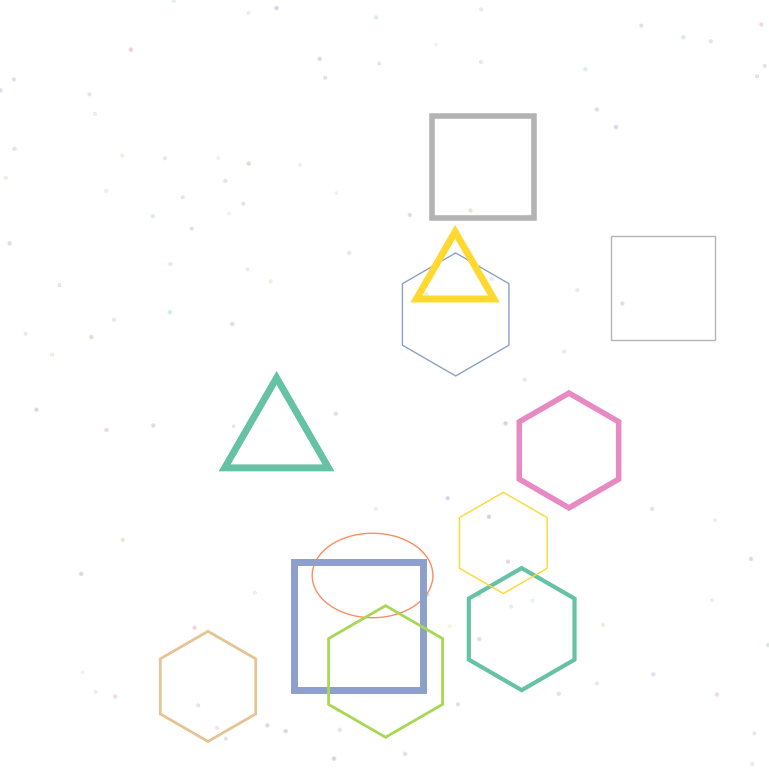[{"shape": "hexagon", "thickness": 1.5, "radius": 0.4, "center": [0.677, 0.183]}, {"shape": "triangle", "thickness": 2.5, "radius": 0.39, "center": [0.359, 0.431]}, {"shape": "oval", "thickness": 0.5, "radius": 0.39, "center": [0.484, 0.253]}, {"shape": "square", "thickness": 2.5, "radius": 0.42, "center": [0.465, 0.187]}, {"shape": "hexagon", "thickness": 0.5, "radius": 0.4, "center": [0.592, 0.592]}, {"shape": "hexagon", "thickness": 2, "radius": 0.37, "center": [0.739, 0.415]}, {"shape": "hexagon", "thickness": 1, "radius": 0.43, "center": [0.501, 0.128]}, {"shape": "triangle", "thickness": 2.5, "radius": 0.29, "center": [0.591, 0.641]}, {"shape": "hexagon", "thickness": 0.5, "radius": 0.33, "center": [0.654, 0.295]}, {"shape": "hexagon", "thickness": 1, "radius": 0.36, "center": [0.27, 0.109]}, {"shape": "square", "thickness": 2, "radius": 0.33, "center": [0.627, 0.783]}, {"shape": "square", "thickness": 0.5, "radius": 0.34, "center": [0.861, 0.626]}]